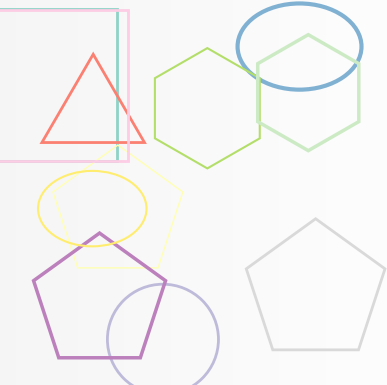[{"shape": "square", "thickness": 2, "radius": 0.99, "center": [0.103, 0.78]}, {"shape": "pentagon", "thickness": 1, "radius": 0.88, "center": [0.304, 0.447]}, {"shape": "circle", "thickness": 2, "radius": 0.72, "center": [0.42, 0.118]}, {"shape": "triangle", "thickness": 2, "radius": 0.76, "center": [0.241, 0.706]}, {"shape": "oval", "thickness": 3, "radius": 0.8, "center": [0.773, 0.879]}, {"shape": "hexagon", "thickness": 1.5, "radius": 0.78, "center": [0.535, 0.719]}, {"shape": "square", "thickness": 2, "radius": 0.98, "center": [0.132, 0.778]}, {"shape": "pentagon", "thickness": 2, "radius": 0.94, "center": [0.815, 0.244]}, {"shape": "pentagon", "thickness": 2.5, "radius": 0.9, "center": [0.257, 0.216]}, {"shape": "hexagon", "thickness": 2.5, "radius": 0.75, "center": [0.796, 0.759]}, {"shape": "oval", "thickness": 1.5, "radius": 0.7, "center": [0.238, 0.458]}]